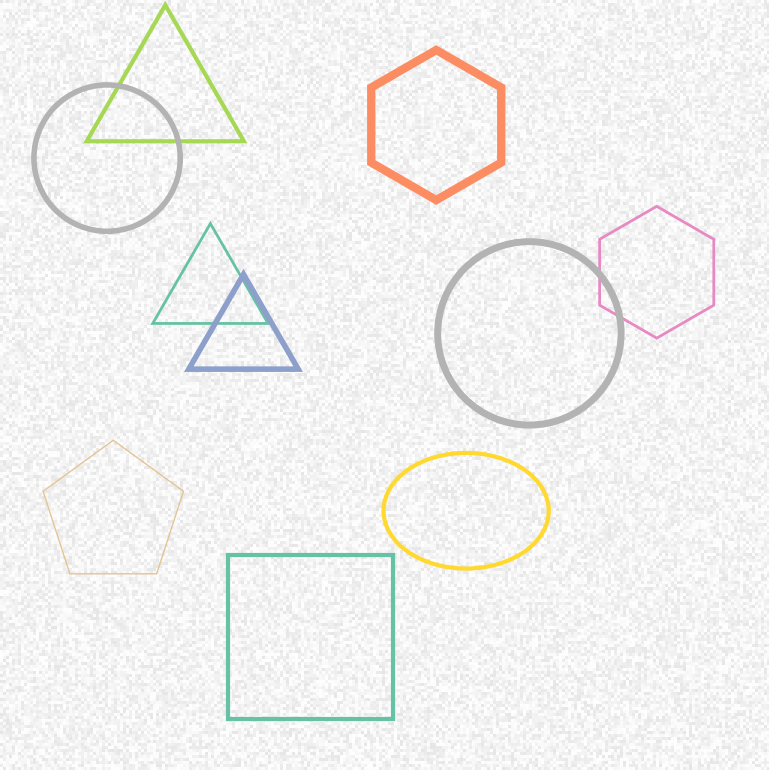[{"shape": "triangle", "thickness": 1, "radius": 0.43, "center": [0.273, 0.623]}, {"shape": "square", "thickness": 1.5, "radius": 0.54, "center": [0.403, 0.173]}, {"shape": "hexagon", "thickness": 3, "radius": 0.49, "center": [0.567, 0.838]}, {"shape": "triangle", "thickness": 2, "radius": 0.41, "center": [0.316, 0.562]}, {"shape": "hexagon", "thickness": 1, "radius": 0.43, "center": [0.853, 0.646]}, {"shape": "triangle", "thickness": 1.5, "radius": 0.59, "center": [0.215, 0.875]}, {"shape": "oval", "thickness": 1.5, "radius": 0.54, "center": [0.605, 0.337]}, {"shape": "pentagon", "thickness": 0.5, "radius": 0.48, "center": [0.147, 0.332]}, {"shape": "circle", "thickness": 2.5, "radius": 0.6, "center": [0.688, 0.567]}, {"shape": "circle", "thickness": 2, "radius": 0.48, "center": [0.139, 0.795]}]